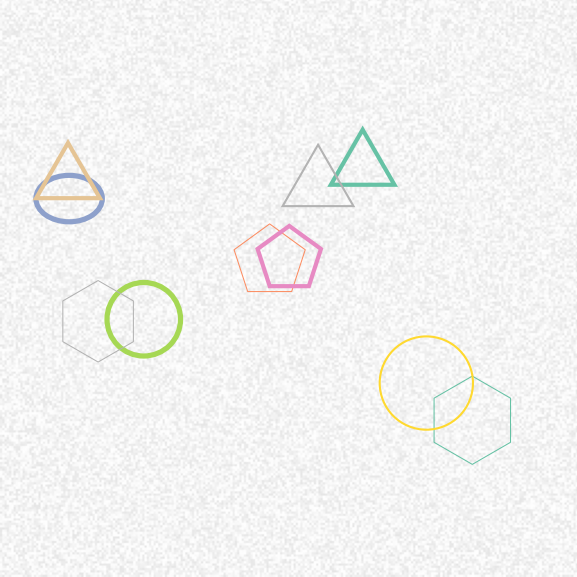[{"shape": "triangle", "thickness": 2, "radius": 0.32, "center": [0.628, 0.711]}, {"shape": "hexagon", "thickness": 0.5, "radius": 0.38, "center": [0.818, 0.271]}, {"shape": "pentagon", "thickness": 0.5, "radius": 0.32, "center": [0.467, 0.547]}, {"shape": "oval", "thickness": 2.5, "radius": 0.29, "center": [0.12, 0.655]}, {"shape": "pentagon", "thickness": 2, "radius": 0.29, "center": [0.501, 0.55]}, {"shape": "circle", "thickness": 2.5, "radius": 0.32, "center": [0.249, 0.446]}, {"shape": "circle", "thickness": 1, "radius": 0.4, "center": [0.738, 0.336]}, {"shape": "triangle", "thickness": 2, "radius": 0.32, "center": [0.118, 0.688]}, {"shape": "triangle", "thickness": 1, "radius": 0.35, "center": [0.551, 0.678]}, {"shape": "hexagon", "thickness": 0.5, "radius": 0.35, "center": [0.17, 0.443]}]